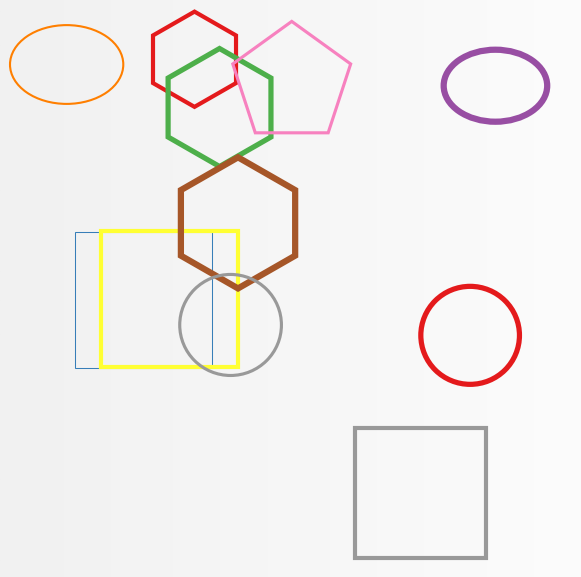[{"shape": "hexagon", "thickness": 2, "radius": 0.41, "center": [0.335, 0.897]}, {"shape": "circle", "thickness": 2.5, "radius": 0.42, "center": [0.809, 0.418]}, {"shape": "square", "thickness": 0.5, "radius": 0.59, "center": [0.247, 0.479]}, {"shape": "hexagon", "thickness": 2.5, "radius": 0.51, "center": [0.378, 0.813]}, {"shape": "oval", "thickness": 3, "radius": 0.45, "center": [0.852, 0.851]}, {"shape": "oval", "thickness": 1, "radius": 0.49, "center": [0.115, 0.887]}, {"shape": "square", "thickness": 2, "radius": 0.59, "center": [0.292, 0.482]}, {"shape": "hexagon", "thickness": 3, "radius": 0.57, "center": [0.41, 0.613]}, {"shape": "pentagon", "thickness": 1.5, "radius": 0.53, "center": [0.502, 0.855]}, {"shape": "square", "thickness": 2, "radius": 0.57, "center": [0.724, 0.145]}, {"shape": "circle", "thickness": 1.5, "radius": 0.44, "center": [0.397, 0.436]}]